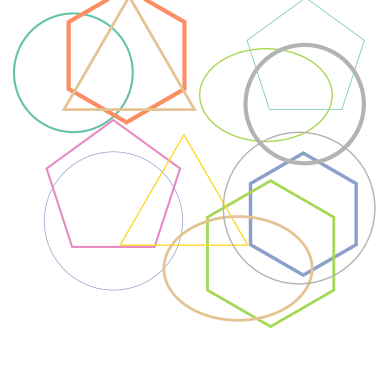[{"shape": "pentagon", "thickness": 0.5, "radius": 0.8, "center": [0.794, 0.846]}, {"shape": "circle", "thickness": 1.5, "radius": 0.77, "center": [0.191, 0.811]}, {"shape": "hexagon", "thickness": 3, "radius": 0.87, "center": [0.329, 0.856]}, {"shape": "hexagon", "thickness": 2.5, "radius": 0.79, "center": [0.788, 0.444]}, {"shape": "circle", "thickness": 0.5, "radius": 0.9, "center": [0.295, 0.426]}, {"shape": "pentagon", "thickness": 1.5, "radius": 0.91, "center": [0.294, 0.506]}, {"shape": "oval", "thickness": 1, "radius": 0.86, "center": [0.691, 0.753]}, {"shape": "hexagon", "thickness": 2, "radius": 0.95, "center": [0.703, 0.341]}, {"shape": "triangle", "thickness": 1, "radius": 0.96, "center": [0.478, 0.459]}, {"shape": "triangle", "thickness": 2, "radius": 0.98, "center": [0.336, 0.813]}, {"shape": "oval", "thickness": 2, "radius": 0.96, "center": [0.618, 0.303]}, {"shape": "circle", "thickness": 3, "radius": 0.77, "center": [0.791, 0.73]}, {"shape": "circle", "thickness": 1, "radius": 0.98, "center": [0.777, 0.46]}]